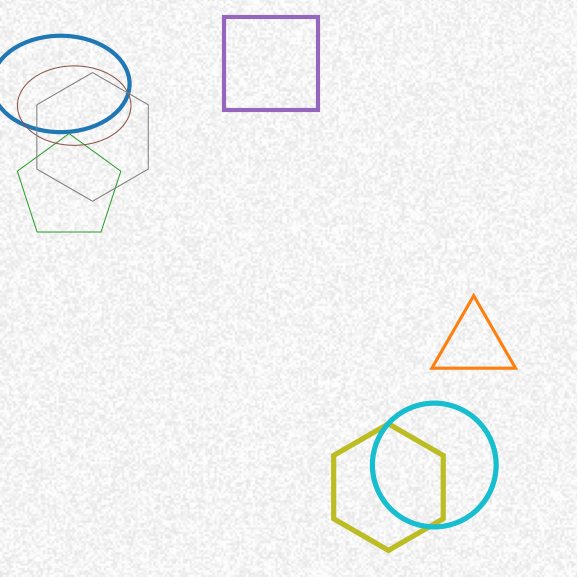[{"shape": "oval", "thickness": 2, "radius": 0.6, "center": [0.105, 0.854]}, {"shape": "triangle", "thickness": 1.5, "radius": 0.42, "center": [0.82, 0.403]}, {"shape": "pentagon", "thickness": 0.5, "radius": 0.47, "center": [0.12, 0.674]}, {"shape": "square", "thickness": 2, "radius": 0.4, "center": [0.469, 0.889]}, {"shape": "oval", "thickness": 0.5, "radius": 0.49, "center": [0.128, 0.816]}, {"shape": "hexagon", "thickness": 0.5, "radius": 0.56, "center": [0.16, 0.762]}, {"shape": "hexagon", "thickness": 2.5, "radius": 0.55, "center": [0.673, 0.156]}, {"shape": "circle", "thickness": 2.5, "radius": 0.54, "center": [0.752, 0.194]}]